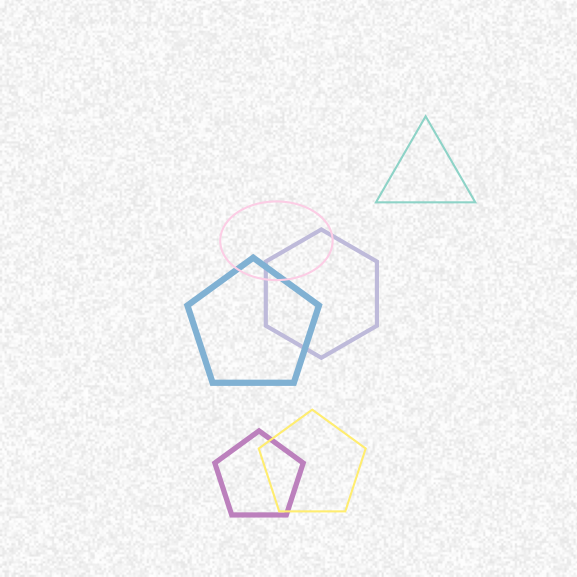[{"shape": "triangle", "thickness": 1, "radius": 0.5, "center": [0.737, 0.698]}, {"shape": "hexagon", "thickness": 2, "radius": 0.56, "center": [0.556, 0.491]}, {"shape": "pentagon", "thickness": 3, "radius": 0.6, "center": [0.438, 0.433]}, {"shape": "oval", "thickness": 1, "radius": 0.49, "center": [0.479, 0.582]}, {"shape": "pentagon", "thickness": 2.5, "radius": 0.4, "center": [0.449, 0.173]}, {"shape": "pentagon", "thickness": 1, "radius": 0.49, "center": [0.541, 0.192]}]